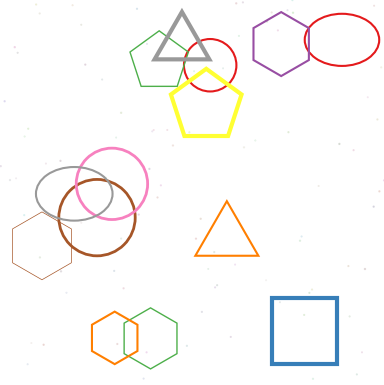[{"shape": "oval", "thickness": 1.5, "radius": 0.48, "center": [0.888, 0.896]}, {"shape": "circle", "thickness": 1.5, "radius": 0.34, "center": [0.546, 0.831]}, {"shape": "square", "thickness": 3, "radius": 0.42, "center": [0.79, 0.14]}, {"shape": "pentagon", "thickness": 1, "radius": 0.4, "center": [0.413, 0.84]}, {"shape": "hexagon", "thickness": 1, "radius": 0.4, "center": [0.391, 0.121]}, {"shape": "hexagon", "thickness": 1.5, "radius": 0.42, "center": [0.73, 0.886]}, {"shape": "hexagon", "thickness": 1.5, "radius": 0.34, "center": [0.298, 0.122]}, {"shape": "triangle", "thickness": 1.5, "radius": 0.47, "center": [0.589, 0.383]}, {"shape": "pentagon", "thickness": 3, "radius": 0.48, "center": [0.536, 0.725]}, {"shape": "circle", "thickness": 2, "radius": 0.5, "center": [0.252, 0.435]}, {"shape": "hexagon", "thickness": 0.5, "radius": 0.44, "center": [0.109, 0.361]}, {"shape": "circle", "thickness": 2, "radius": 0.46, "center": [0.291, 0.522]}, {"shape": "triangle", "thickness": 3, "radius": 0.41, "center": [0.473, 0.887]}, {"shape": "oval", "thickness": 1.5, "radius": 0.5, "center": [0.193, 0.497]}]